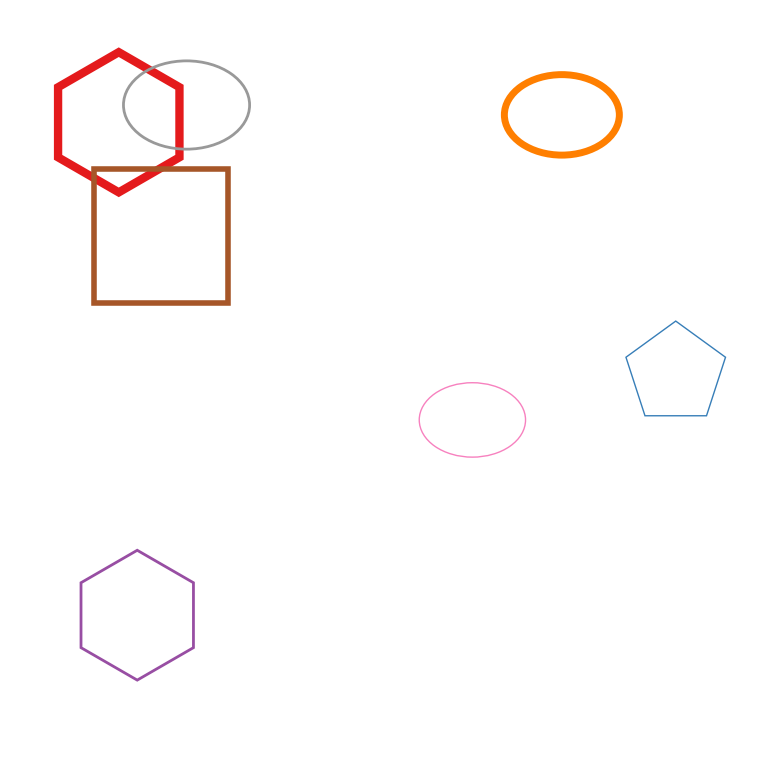[{"shape": "hexagon", "thickness": 3, "radius": 0.46, "center": [0.154, 0.841]}, {"shape": "pentagon", "thickness": 0.5, "radius": 0.34, "center": [0.878, 0.515]}, {"shape": "hexagon", "thickness": 1, "radius": 0.42, "center": [0.178, 0.201]}, {"shape": "oval", "thickness": 2.5, "radius": 0.37, "center": [0.73, 0.851]}, {"shape": "square", "thickness": 2, "radius": 0.43, "center": [0.209, 0.693]}, {"shape": "oval", "thickness": 0.5, "radius": 0.35, "center": [0.613, 0.455]}, {"shape": "oval", "thickness": 1, "radius": 0.41, "center": [0.242, 0.864]}]